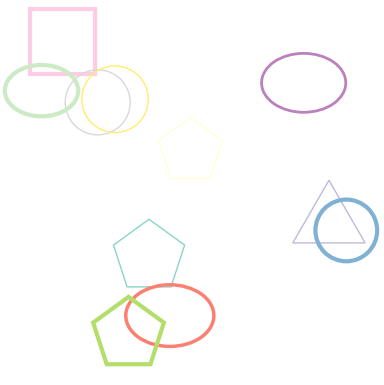[{"shape": "pentagon", "thickness": 1, "radius": 0.49, "center": [0.387, 0.333]}, {"shape": "pentagon", "thickness": 0.5, "radius": 0.44, "center": [0.495, 0.608]}, {"shape": "triangle", "thickness": 1, "radius": 0.54, "center": [0.854, 0.423]}, {"shape": "oval", "thickness": 2.5, "radius": 0.57, "center": [0.441, 0.18]}, {"shape": "circle", "thickness": 3, "radius": 0.4, "center": [0.899, 0.401]}, {"shape": "pentagon", "thickness": 3, "radius": 0.48, "center": [0.334, 0.132]}, {"shape": "square", "thickness": 3, "radius": 0.42, "center": [0.162, 0.893]}, {"shape": "circle", "thickness": 1, "radius": 0.42, "center": [0.254, 0.734]}, {"shape": "oval", "thickness": 2, "radius": 0.55, "center": [0.789, 0.785]}, {"shape": "oval", "thickness": 3, "radius": 0.48, "center": [0.108, 0.765]}, {"shape": "circle", "thickness": 1, "radius": 0.43, "center": [0.299, 0.742]}]